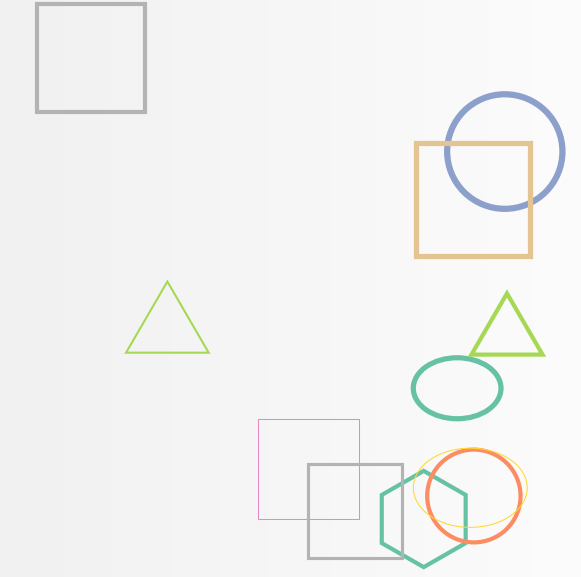[{"shape": "oval", "thickness": 2.5, "radius": 0.38, "center": [0.786, 0.327]}, {"shape": "hexagon", "thickness": 2, "radius": 0.42, "center": [0.729, 0.1]}, {"shape": "circle", "thickness": 2, "radius": 0.4, "center": [0.815, 0.14]}, {"shape": "circle", "thickness": 3, "radius": 0.5, "center": [0.868, 0.737]}, {"shape": "square", "thickness": 0.5, "radius": 0.43, "center": [0.531, 0.187]}, {"shape": "triangle", "thickness": 2, "radius": 0.35, "center": [0.872, 0.42]}, {"shape": "triangle", "thickness": 1, "radius": 0.41, "center": [0.288, 0.429]}, {"shape": "oval", "thickness": 0.5, "radius": 0.49, "center": [0.809, 0.154]}, {"shape": "square", "thickness": 2.5, "radius": 0.49, "center": [0.814, 0.653]}, {"shape": "square", "thickness": 2, "radius": 0.47, "center": [0.157, 0.899]}, {"shape": "square", "thickness": 1.5, "radius": 0.41, "center": [0.61, 0.114]}]